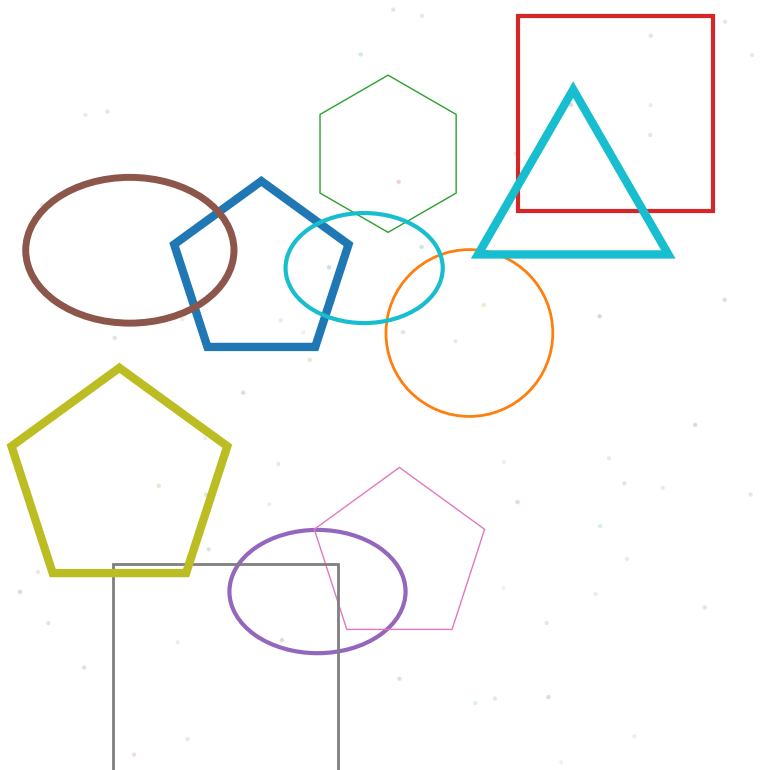[{"shape": "pentagon", "thickness": 3, "radius": 0.6, "center": [0.339, 0.646]}, {"shape": "circle", "thickness": 1, "radius": 0.54, "center": [0.61, 0.567]}, {"shape": "hexagon", "thickness": 0.5, "radius": 0.51, "center": [0.504, 0.8]}, {"shape": "square", "thickness": 1.5, "radius": 0.64, "center": [0.799, 0.852]}, {"shape": "oval", "thickness": 1.5, "radius": 0.57, "center": [0.412, 0.232]}, {"shape": "oval", "thickness": 2.5, "radius": 0.68, "center": [0.169, 0.675]}, {"shape": "pentagon", "thickness": 0.5, "radius": 0.58, "center": [0.519, 0.277]}, {"shape": "square", "thickness": 1, "radius": 0.73, "center": [0.293, 0.122]}, {"shape": "pentagon", "thickness": 3, "radius": 0.74, "center": [0.155, 0.375]}, {"shape": "triangle", "thickness": 3, "radius": 0.71, "center": [0.744, 0.741]}, {"shape": "oval", "thickness": 1.5, "radius": 0.51, "center": [0.473, 0.652]}]